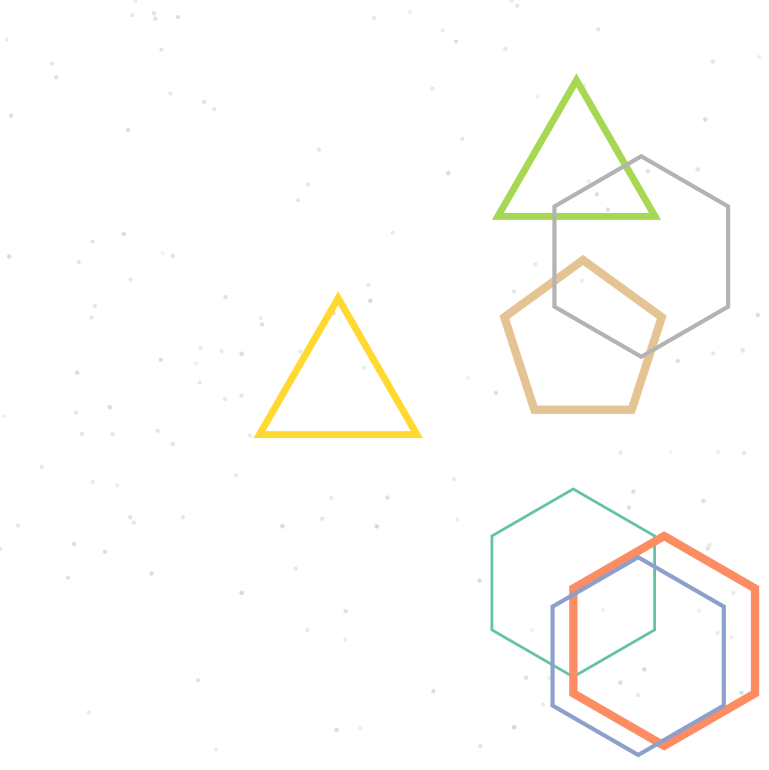[{"shape": "hexagon", "thickness": 1, "radius": 0.61, "center": [0.744, 0.243]}, {"shape": "hexagon", "thickness": 3, "radius": 0.68, "center": [0.863, 0.168]}, {"shape": "hexagon", "thickness": 1.5, "radius": 0.64, "center": [0.829, 0.148]}, {"shape": "triangle", "thickness": 2.5, "radius": 0.59, "center": [0.749, 0.778]}, {"shape": "triangle", "thickness": 2.5, "radius": 0.59, "center": [0.439, 0.495]}, {"shape": "pentagon", "thickness": 3, "radius": 0.54, "center": [0.757, 0.555]}, {"shape": "hexagon", "thickness": 1.5, "radius": 0.65, "center": [0.833, 0.667]}]